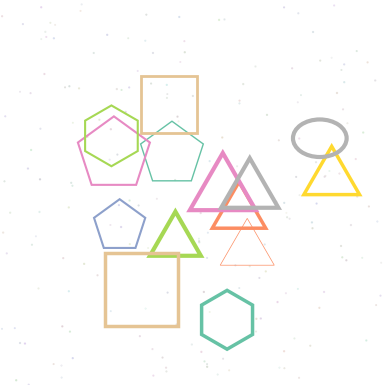[{"shape": "hexagon", "thickness": 2.5, "radius": 0.38, "center": [0.59, 0.169]}, {"shape": "pentagon", "thickness": 1, "radius": 0.43, "center": [0.447, 0.6]}, {"shape": "triangle", "thickness": 2.5, "radius": 0.4, "center": [0.621, 0.447]}, {"shape": "triangle", "thickness": 0.5, "radius": 0.41, "center": [0.642, 0.352]}, {"shape": "pentagon", "thickness": 1.5, "radius": 0.35, "center": [0.311, 0.413]}, {"shape": "triangle", "thickness": 3, "radius": 0.49, "center": [0.579, 0.504]}, {"shape": "pentagon", "thickness": 1.5, "radius": 0.49, "center": [0.296, 0.599]}, {"shape": "hexagon", "thickness": 1.5, "radius": 0.39, "center": [0.289, 0.647]}, {"shape": "triangle", "thickness": 3, "radius": 0.38, "center": [0.456, 0.374]}, {"shape": "triangle", "thickness": 2.5, "radius": 0.42, "center": [0.862, 0.536]}, {"shape": "square", "thickness": 2.5, "radius": 0.47, "center": [0.367, 0.248]}, {"shape": "square", "thickness": 2, "radius": 0.37, "center": [0.439, 0.729]}, {"shape": "triangle", "thickness": 3, "radius": 0.43, "center": [0.649, 0.503]}, {"shape": "oval", "thickness": 3, "radius": 0.35, "center": [0.831, 0.641]}]